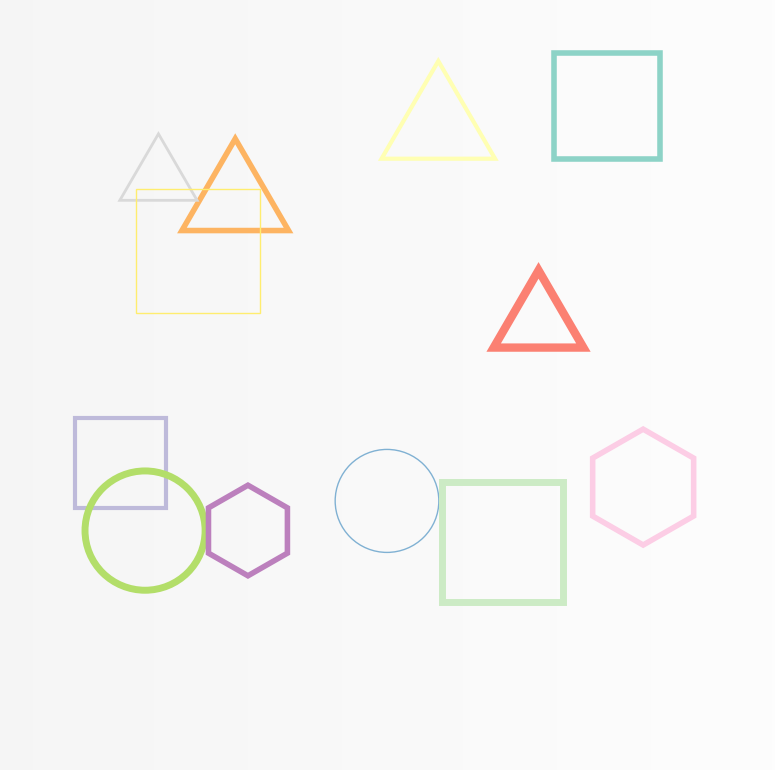[{"shape": "square", "thickness": 2, "radius": 0.34, "center": [0.783, 0.862]}, {"shape": "triangle", "thickness": 1.5, "radius": 0.42, "center": [0.566, 0.836]}, {"shape": "square", "thickness": 1.5, "radius": 0.29, "center": [0.156, 0.398]}, {"shape": "triangle", "thickness": 3, "radius": 0.33, "center": [0.695, 0.582]}, {"shape": "circle", "thickness": 0.5, "radius": 0.33, "center": [0.499, 0.349]}, {"shape": "triangle", "thickness": 2, "radius": 0.4, "center": [0.304, 0.74]}, {"shape": "circle", "thickness": 2.5, "radius": 0.39, "center": [0.187, 0.311]}, {"shape": "hexagon", "thickness": 2, "radius": 0.38, "center": [0.83, 0.367]}, {"shape": "triangle", "thickness": 1, "radius": 0.29, "center": [0.204, 0.769]}, {"shape": "hexagon", "thickness": 2, "radius": 0.29, "center": [0.32, 0.311]}, {"shape": "square", "thickness": 2.5, "radius": 0.39, "center": [0.648, 0.296]}, {"shape": "square", "thickness": 0.5, "radius": 0.4, "center": [0.256, 0.674]}]